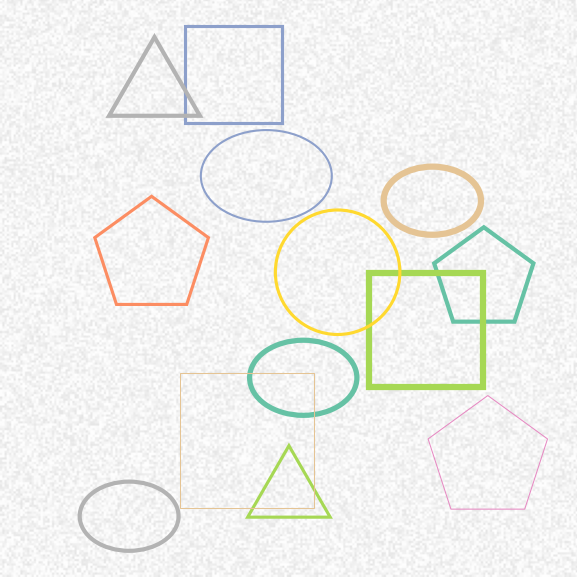[{"shape": "oval", "thickness": 2.5, "radius": 0.46, "center": [0.525, 0.345]}, {"shape": "pentagon", "thickness": 2, "radius": 0.45, "center": [0.838, 0.515]}, {"shape": "pentagon", "thickness": 1.5, "radius": 0.52, "center": [0.262, 0.556]}, {"shape": "square", "thickness": 1.5, "radius": 0.42, "center": [0.404, 0.87]}, {"shape": "oval", "thickness": 1, "radius": 0.57, "center": [0.461, 0.695]}, {"shape": "pentagon", "thickness": 0.5, "radius": 0.54, "center": [0.845, 0.205]}, {"shape": "triangle", "thickness": 1.5, "radius": 0.41, "center": [0.5, 0.145]}, {"shape": "square", "thickness": 3, "radius": 0.5, "center": [0.738, 0.428]}, {"shape": "circle", "thickness": 1.5, "radius": 0.54, "center": [0.585, 0.528]}, {"shape": "square", "thickness": 0.5, "radius": 0.58, "center": [0.428, 0.236]}, {"shape": "oval", "thickness": 3, "radius": 0.42, "center": [0.749, 0.652]}, {"shape": "triangle", "thickness": 2, "radius": 0.45, "center": [0.268, 0.844]}, {"shape": "oval", "thickness": 2, "radius": 0.43, "center": [0.224, 0.105]}]